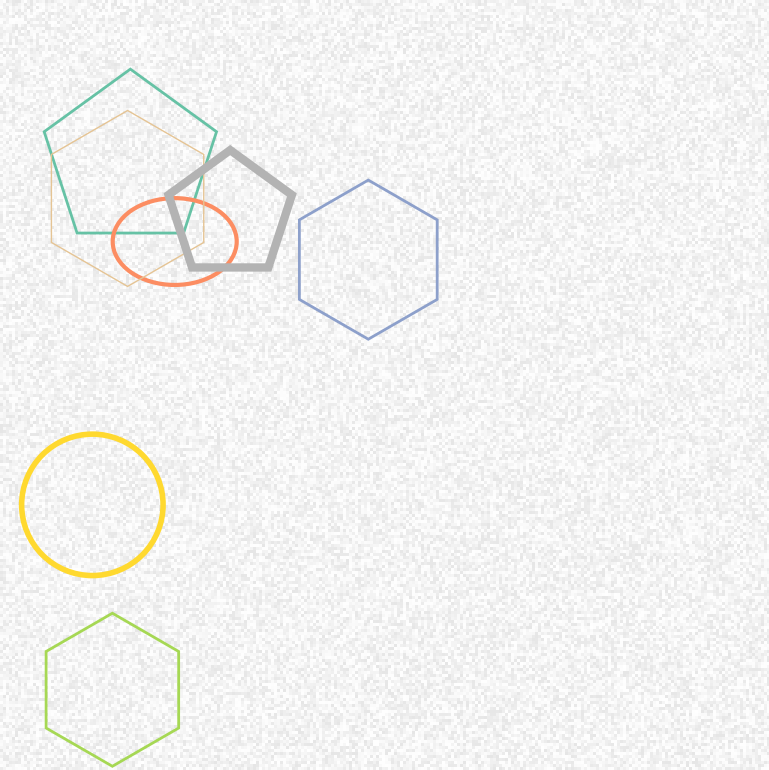[{"shape": "pentagon", "thickness": 1, "radius": 0.59, "center": [0.169, 0.793]}, {"shape": "oval", "thickness": 1.5, "radius": 0.4, "center": [0.227, 0.686]}, {"shape": "hexagon", "thickness": 1, "radius": 0.52, "center": [0.478, 0.663]}, {"shape": "hexagon", "thickness": 1, "radius": 0.5, "center": [0.146, 0.104]}, {"shape": "circle", "thickness": 2, "radius": 0.46, "center": [0.12, 0.344]}, {"shape": "hexagon", "thickness": 0.5, "radius": 0.57, "center": [0.166, 0.742]}, {"shape": "pentagon", "thickness": 3, "radius": 0.42, "center": [0.299, 0.721]}]